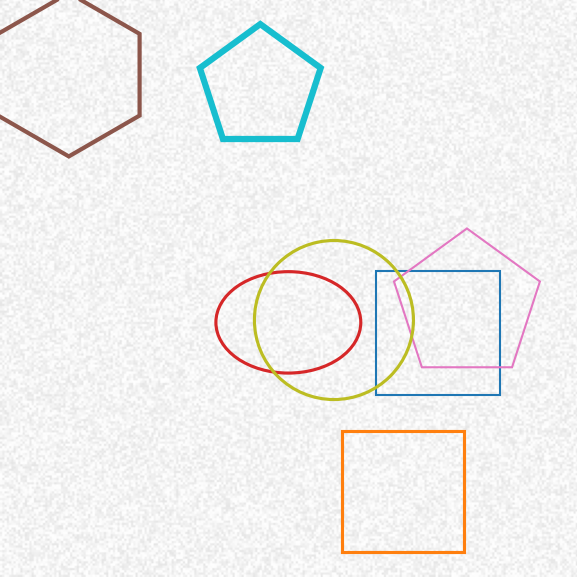[{"shape": "square", "thickness": 1, "radius": 0.54, "center": [0.758, 0.422]}, {"shape": "square", "thickness": 1.5, "radius": 0.53, "center": [0.698, 0.148]}, {"shape": "oval", "thickness": 1.5, "radius": 0.63, "center": [0.499, 0.441]}, {"shape": "hexagon", "thickness": 2, "radius": 0.71, "center": [0.119, 0.87]}, {"shape": "pentagon", "thickness": 1, "radius": 0.66, "center": [0.809, 0.471]}, {"shape": "circle", "thickness": 1.5, "radius": 0.69, "center": [0.578, 0.445]}, {"shape": "pentagon", "thickness": 3, "radius": 0.55, "center": [0.451, 0.847]}]